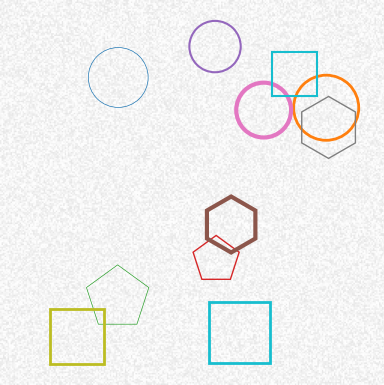[{"shape": "circle", "thickness": 0.5, "radius": 0.39, "center": [0.307, 0.799]}, {"shape": "circle", "thickness": 2, "radius": 0.42, "center": [0.847, 0.72]}, {"shape": "pentagon", "thickness": 0.5, "radius": 0.43, "center": [0.306, 0.227]}, {"shape": "pentagon", "thickness": 1, "radius": 0.31, "center": [0.561, 0.325]}, {"shape": "circle", "thickness": 1.5, "radius": 0.33, "center": [0.559, 0.879]}, {"shape": "hexagon", "thickness": 3, "radius": 0.36, "center": [0.6, 0.417]}, {"shape": "circle", "thickness": 3, "radius": 0.36, "center": [0.685, 0.714]}, {"shape": "hexagon", "thickness": 1, "radius": 0.4, "center": [0.853, 0.669]}, {"shape": "square", "thickness": 2, "radius": 0.35, "center": [0.2, 0.126]}, {"shape": "square", "thickness": 2, "radius": 0.4, "center": [0.622, 0.136]}, {"shape": "square", "thickness": 1.5, "radius": 0.29, "center": [0.765, 0.807]}]